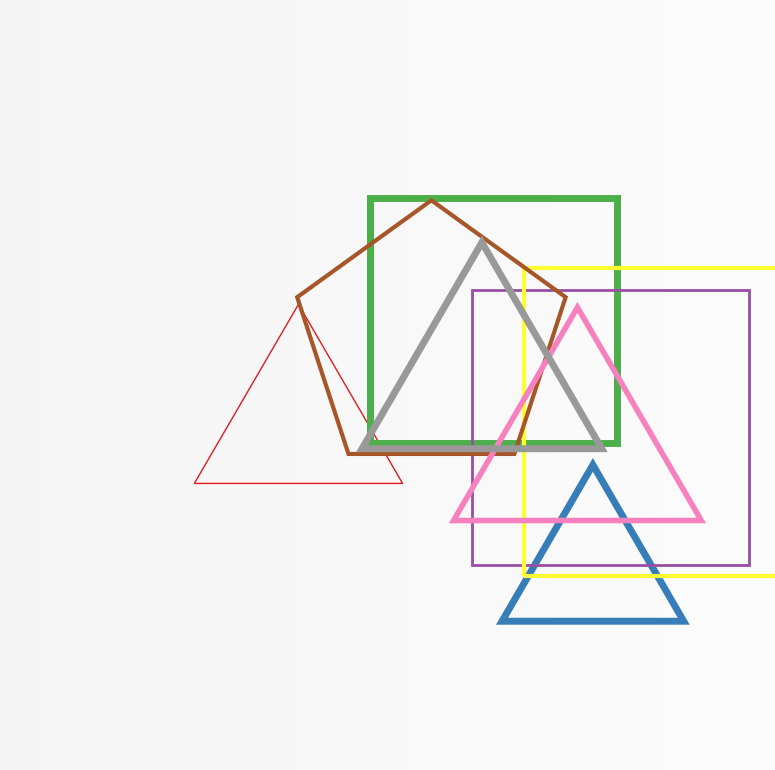[{"shape": "triangle", "thickness": 0.5, "radius": 0.78, "center": [0.385, 0.45]}, {"shape": "triangle", "thickness": 2.5, "radius": 0.68, "center": [0.765, 0.261]}, {"shape": "square", "thickness": 2.5, "radius": 0.79, "center": [0.637, 0.583]}, {"shape": "square", "thickness": 1, "radius": 0.89, "center": [0.788, 0.445]}, {"shape": "square", "thickness": 1.5, "radius": 1.0, "center": [0.876, 0.452]}, {"shape": "pentagon", "thickness": 1.5, "radius": 0.91, "center": [0.557, 0.558]}, {"shape": "triangle", "thickness": 2, "radius": 0.92, "center": [0.745, 0.416]}, {"shape": "triangle", "thickness": 2.5, "radius": 0.89, "center": [0.622, 0.507]}]